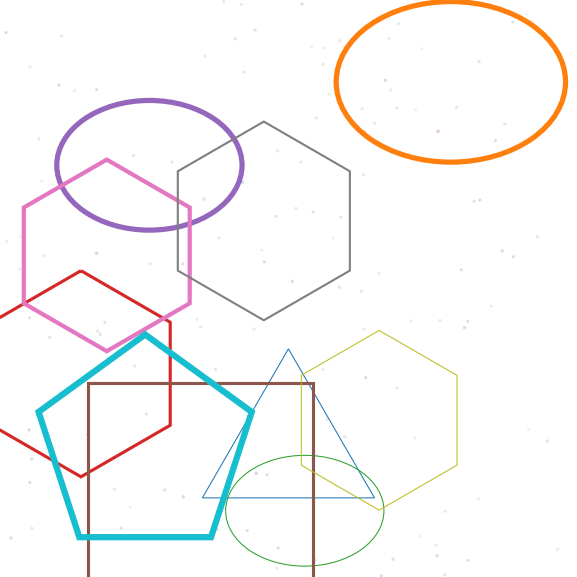[{"shape": "triangle", "thickness": 0.5, "radius": 0.86, "center": [0.499, 0.223]}, {"shape": "oval", "thickness": 2.5, "radius": 0.99, "center": [0.781, 0.857]}, {"shape": "oval", "thickness": 0.5, "radius": 0.69, "center": [0.528, 0.115]}, {"shape": "hexagon", "thickness": 1.5, "radius": 0.89, "center": [0.14, 0.352]}, {"shape": "oval", "thickness": 2.5, "radius": 0.8, "center": [0.259, 0.713]}, {"shape": "square", "thickness": 1.5, "radius": 0.97, "center": [0.347, 0.141]}, {"shape": "hexagon", "thickness": 2, "radius": 0.83, "center": [0.185, 0.557]}, {"shape": "hexagon", "thickness": 1, "radius": 0.86, "center": [0.457, 0.617]}, {"shape": "hexagon", "thickness": 0.5, "radius": 0.78, "center": [0.657, 0.271]}, {"shape": "pentagon", "thickness": 3, "radius": 0.97, "center": [0.251, 0.226]}]